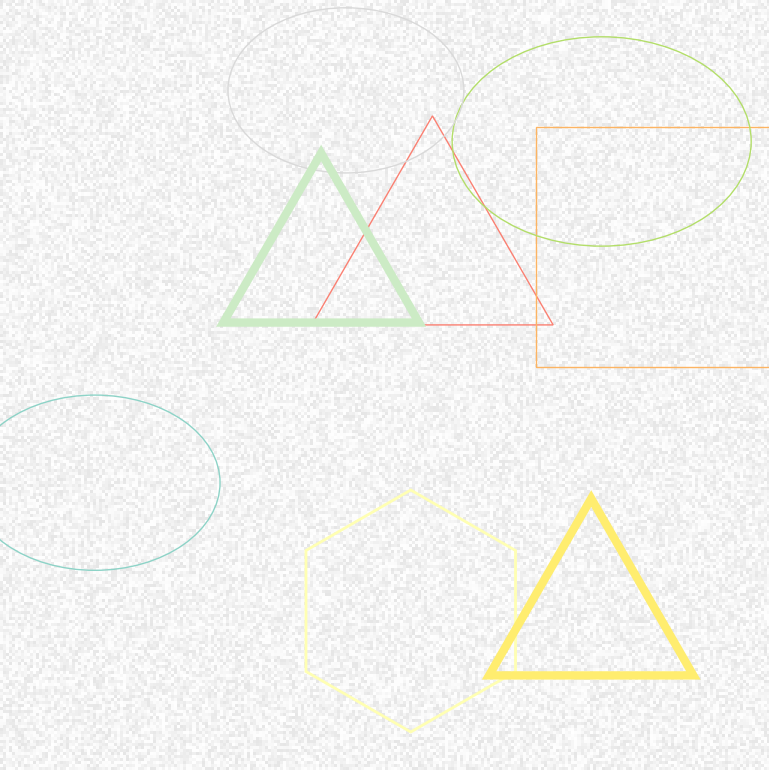[{"shape": "oval", "thickness": 0.5, "radius": 0.81, "center": [0.123, 0.373]}, {"shape": "hexagon", "thickness": 1, "radius": 0.79, "center": [0.533, 0.207]}, {"shape": "triangle", "thickness": 0.5, "radius": 0.9, "center": [0.562, 0.669]}, {"shape": "square", "thickness": 0.5, "radius": 0.78, "center": [0.852, 0.679]}, {"shape": "oval", "thickness": 0.5, "radius": 0.97, "center": [0.781, 0.816]}, {"shape": "oval", "thickness": 0.5, "radius": 0.77, "center": [0.449, 0.883]}, {"shape": "triangle", "thickness": 3, "radius": 0.73, "center": [0.417, 0.654]}, {"shape": "triangle", "thickness": 3, "radius": 0.77, "center": [0.768, 0.199]}]